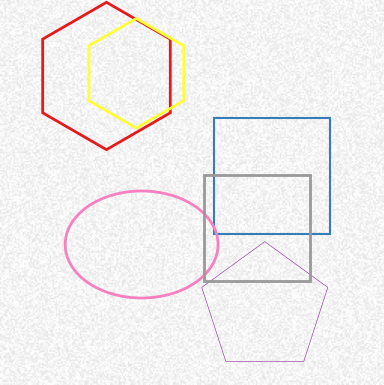[{"shape": "hexagon", "thickness": 2, "radius": 0.96, "center": [0.277, 0.803]}, {"shape": "square", "thickness": 1.5, "radius": 0.75, "center": [0.707, 0.543]}, {"shape": "pentagon", "thickness": 0.5, "radius": 0.86, "center": [0.688, 0.2]}, {"shape": "hexagon", "thickness": 2, "radius": 0.71, "center": [0.354, 0.81]}, {"shape": "oval", "thickness": 2, "radius": 0.99, "center": [0.368, 0.365]}, {"shape": "square", "thickness": 2, "radius": 0.69, "center": [0.666, 0.407]}]